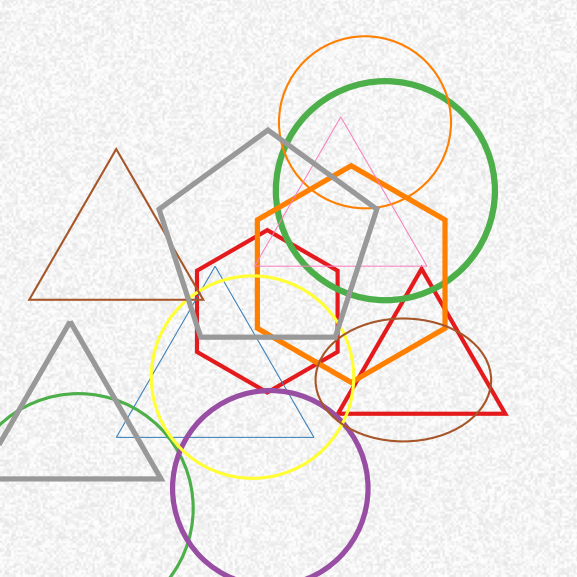[{"shape": "triangle", "thickness": 2, "radius": 0.84, "center": [0.73, 0.366]}, {"shape": "hexagon", "thickness": 2, "radius": 0.7, "center": [0.463, 0.46]}, {"shape": "triangle", "thickness": 0.5, "radius": 0.99, "center": [0.372, 0.341]}, {"shape": "circle", "thickness": 1.5, "radius": 0.99, "center": [0.136, 0.119]}, {"shape": "circle", "thickness": 3, "radius": 0.95, "center": [0.667, 0.669]}, {"shape": "circle", "thickness": 2.5, "radius": 0.85, "center": [0.468, 0.154]}, {"shape": "circle", "thickness": 1, "radius": 0.74, "center": [0.632, 0.787]}, {"shape": "hexagon", "thickness": 2.5, "radius": 0.94, "center": [0.608, 0.525]}, {"shape": "circle", "thickness": 1.5, "radius": 0.88, "center": [0.437, 0.346]}, {"shape": "triangle", "thickness": 1, "radius": 0.87, "center": [0.201, 0.567]}, {"shape": "oval", "thickness": 1, "radius": 0.76, "center": [0.698, 0.341]}, {"shape": "triangle", "thickness": 0.5, "radius": 0.86, "center": [0.59, 0.624]}, {"shape": "pentagon", "thickness": 2.5, "radius": 0.99, "center": [0.464, 0.576]}, {"shape": "triangle", "thickness": 2.5, "radius": 0.91, "center": [0.122, 0.261]}]